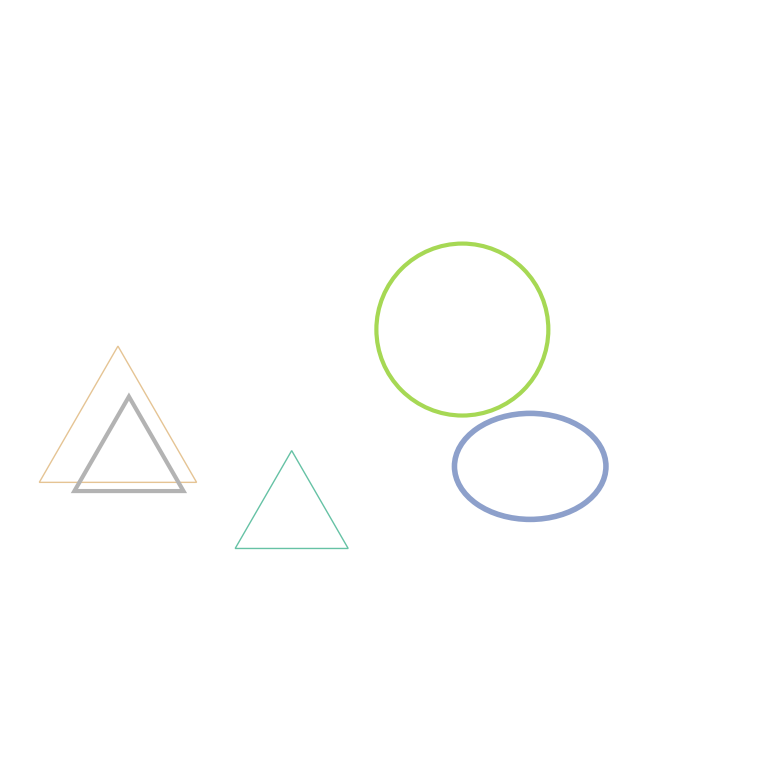[{"shape": "triangle", "thickness": 0.5, "radius": 0.42, "center": [0.379, 0.33]}, {"shape": "oval", "thickness": 2, "radius": 0.49, "center": [0.689, 0.394]}, {"shape": "circle", "thickness": 1.5, "radius": 0.56, "center": [0.6, 0.572]}, {"shape": "triangle", "thickness": 0.5, "radius": 0.59, "center": [0.153, 0.433]}, {"shape": "triangle", "thickness": 1.5, "radius": 0.41, "center": [0.167, 0.403]}]